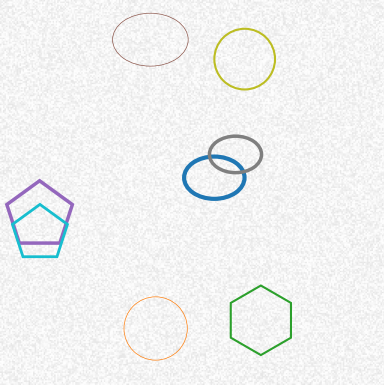[{"shape": "oval", "thickness": 3, "radius": 0.39, "center": [0.557, 0.538]}, {"shape": "circle", "thickness": 0.5, "radius": 0.41, "center": [0.404, 0.147]}, {"shape": "hexagon", "thickness": 1.5, "radius": 0.45, "center": [0.678, 0.168]}, {"shape": "pentagon", "thickness": 2.5, "radius": 0.45, "center": [0.103, 0.441]}, {"shape": "oval", "thickness": 0.5, "radius": 0.49, "center": [0.391, 0.897]}, {"shape": "oval", "thickness": 2.5, "radius": 0.34, "center": [0.612, 0.599]}, {"shape": "circle", "thickness": 1.5, "radius": 0.39, "center": [0.636, 0.846]}, {"shape": "pentagon", "thickness": 2, "radius": 0.38, "center": [0.104, 0.394]}]